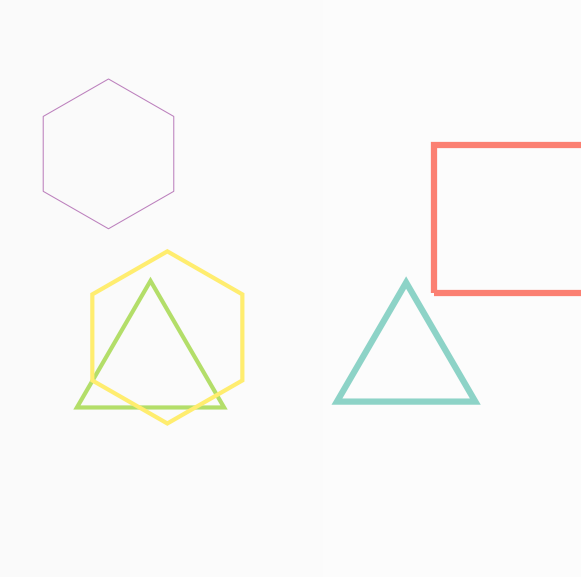[{"shape": "triangle", "thickness": 3, "radius": 0.69, "center": [0.699, 0.372]}, {"shape": "square", "thickness": 3, "radius": 0.64, "center": [0.875, 0.62]}, {"shape": "triangle", "thickness": 2, "radius": 0.73, "center": [0.259, 0.367]}, {"shape": "hexagon", "thickness": 0.5, "radius": 0.65, "center": [0.187, 0.733]}, {"shape": "hexagon", "thickness": 2, "radius": 0.75, "center": [0.288, 0.415]}]